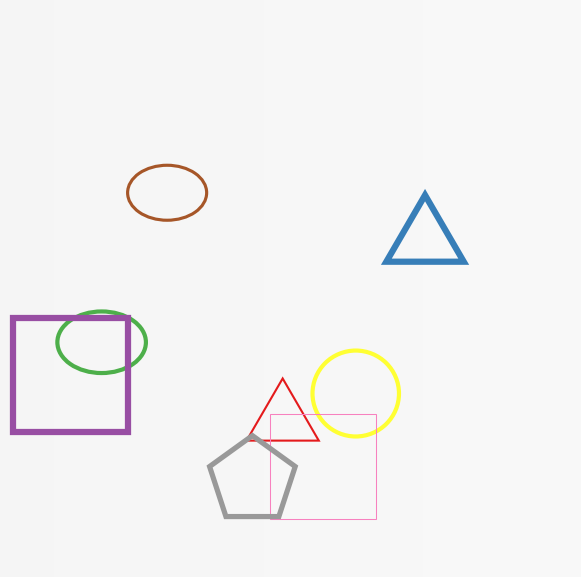[{"shape": "triangle", "thickness": 1, "radius": 0.36, "center": [0.486, 0.272]}, {"shape": "triangle", "thickness": 3, "radius": 0.38, "center": [0.731, 0.584]}, {"shape": "oval", "thickness": 2, "radius": 0.38, "center": [0.175, 0.406]}, {"shape": "square", "thickness": 3, "radius": 0.5, "center": [0.121, 0.35]}, {"shape": "circle", "thickness": 2, "radius": 0.37, "center": [0.612, 0.318]}, {"shape": "oval", "thickness": 1.5, "radius": 0.34, "center": [0.288, 0.665]}, {"shape": "square", "thickness": 0.5, "radius": 0.46, "center": [0.555, 0.192]}, {"shape": "pentagon", "thickness": 2.5, "radius": 0.39, "center": [0.434, 0.167]}]